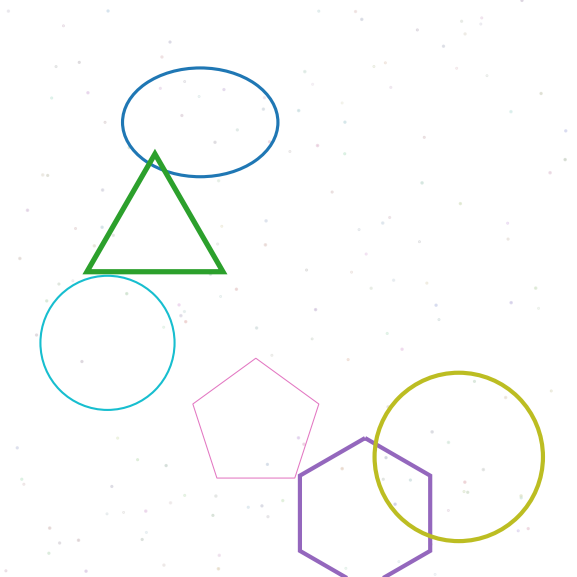[{"shape": "oval", "thickness": 1.5, "radius": 0.67, "center": [0.347, 0.787]}, {"shape": "triangle", "thickness": 2.5, "radius": 0.68, "center": [0.268, 0.597]}, {"shape": "hexagon", "thickness": 2, "radius": 0.65, "center": [0.632, 0.11]}, {"shape": "pentagon", "thickness": 0.5, "radius": 0.57, "center": [0.443, 0.264]}, {"shape": "circle", "thickness": 2, "radius": 0.73, "center": [0.794, 0.208]}, {"shape": "circle", "thickness": 1, "radius": 0.58, "center": [0.186, 0.405]}]